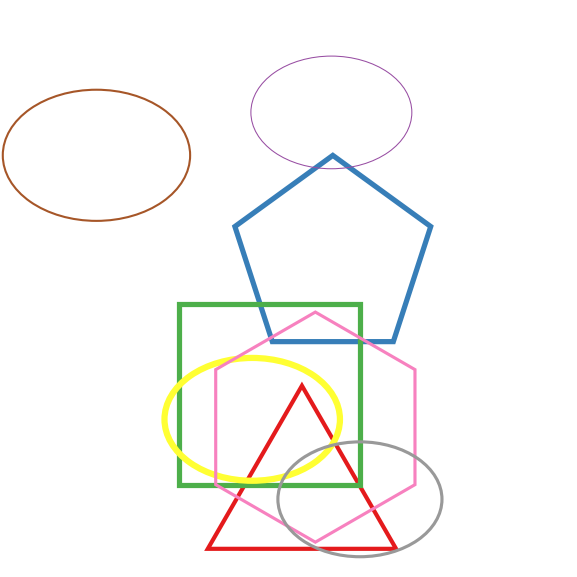[{"shape": "triangle", "thickness": 2, "radius": 0.94, "center": [0.523, 0.143]}, {"shape": "pentagon", "thickness": 2.5, "radius": 0.89, "center": [0.576, 0.552]}, {"shape": "square", "thickness": 2.5, "radius": 0.78, "center": [0.466, 0.316]}, {"shape": "oval", "thickness": 0.5, "radius": 0.7, "center": [0.574, 0.804]}, {"shape": "oval", "thickness": 3, "radius": 0.76, "center": [0.437, 0.273]}, {"shape": "oval", "thickness": 1, "radius": 0.81, "center": [0.167, 0.73]}, {"shape": "hexagon", "thickness": 1.5, "radius": 1.0, "center": [0.546, 0.26]}, {"shape": "oval", "thickness": 1.5, "radius": 0.71, "center": [0.623, 0.135]}]